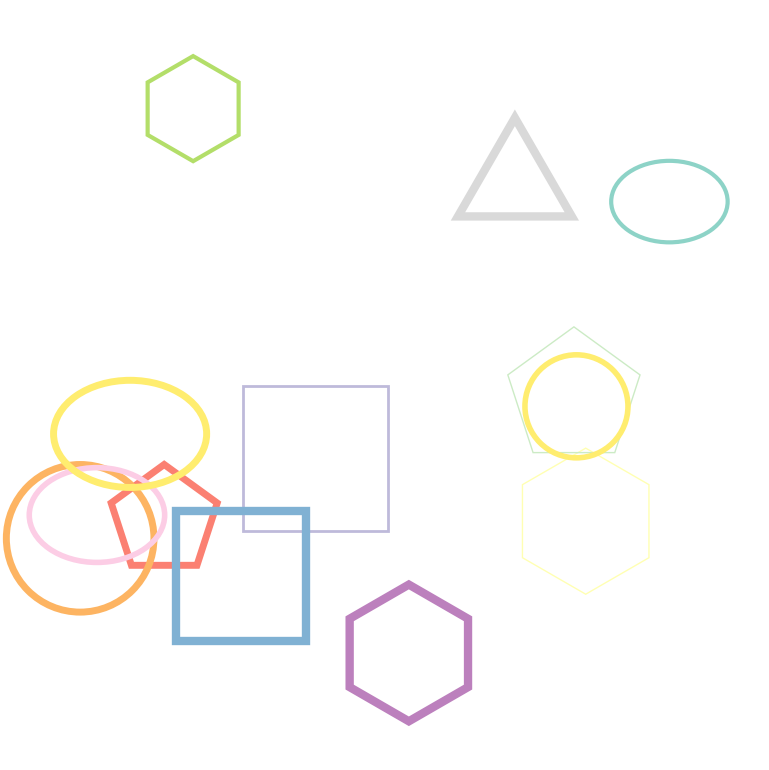[{"shape": "oval", "thickness": 1.5, "radius": 0.38, "center": [0.869, 0.738]}, {"shape": "hexagon", "thickness": 0.5, "radius": 0.47, "center": [0.761, 0.323]}, {"shape": "square", "thickness": 1, "radius": 0.47, "center": [0.41, 0.405]}, {"shape": "pentagon", "thickness": 2.5, "radius": 0.36, "center": [0.213, 0.324]}, {"shape": "square", "thickness": 3, "radius": 0.42, "center": [0.313, 0.252]}, {"shape": "circle", "thickness": 2.5, "radius": 0.48, "center": [0.104, 0.301]}, {"shape": "hexagon", "thickness": 1.5, "radius": 0.34, "center": [0.251, 0.859]}, {"shape": "oval", "thickness": 2, "radius": 0.44, "center": [0.126, 0.331]}, {"shape": "triangle", "thickness": 3, "radius": 0.43, "center": [0.669, 0.762]}, {"shape": "hexagon", "thickness": 3, "radius": 0.44, "center": [0.531, 0.152]}, {"shape": "pentagon", "thickness": 0.5, "radius": 0.45, "center": [0.745, 0.485]}, {"shape": "circle", "thickness": 2, "radius": 0.33, "center": [0.749, 0.472]}, {"shape": "oval", "thickness": 2.5, "radius": 0.5, "center": [0.169, 0.437]}]